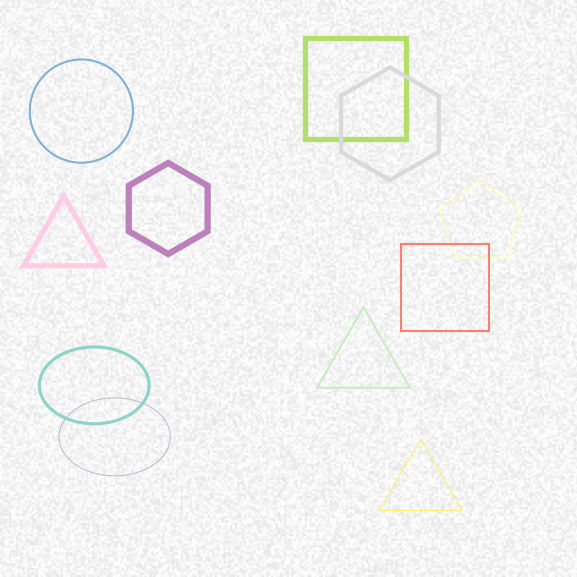[{"shape": "oval", "thickness": 1.5, "radius": 0.48, "center": [0.163, 0.332]}, {"shape": "pentagon", "thickness": 0.5, "radius": 0.38, "center": [0.832, 0.612]}, {"shape": "oval", "thickness": 0.5, "radius": 0.48, "center": [0.199, 0.243]}, {"shape": "square", "thickness": 1, "radius": 0.38, "center": [0.771, 0.501]}, {"shape": "circle", "thickness": 1, "radius": 0.45, "center": [0.141, 0.807]}, {"shape": "square", "thickness": 2.5, "radius": 0.44, "center": [0.616, 0.846]}, {"shape": "triangle", "thickness": 2.5, "radius": 0.4, "center": [0.11, 0.579]}, {"shape": "hexagon", "thickness": 2, "radius": 0.49, "center": [0.675, 0.785]}, {"shape": "hexagon", "thickness": 3, "radius": 0.39, "center": [0.291, 0.638]}, {"shape": "triangle", "thickness": 1, "radius": 0.47, "center": [0.629, 0.374]}, {"shape": "triangle", "thickness": 0.5, "radius": 0.41, "center": [0.729, 0.157]}]